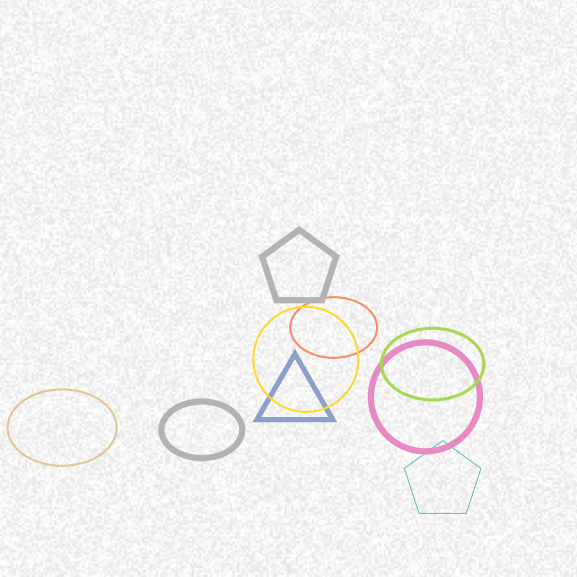[{"shape": "pentagon", "thickness": 0.5, "radius": 0.35, "center": [0.767, 0.166]}, {"shape": "oval", "thickness": 1, "radius": 0.38, "center": [0.578, 0.432]}, {"shape": "triangle", "thickness": 2.5, "radius": 0.38, "center": [0.511, 0.31]}, {"shape": "circle", "thickness": 3, "radius": 0.47, "center": [0.737, 0.312]}, {"shape": "oval", "thickness": 1.5, "radius": 0.44, "center": [0.749, 0.369]}, {"shape": "circle", "thickness": 1, "radius": 0.45, "center": [0.53, 0.377]}, {"shape": "oval", "thickness": 1, "radius": 0.47, "center": [0.108, 0.259]}, {"shape": "oval", "thickness": 3, "radius": 0.35, "center": [0.349, 0.255]}, {"shape": "pentagon", "thickness": 3, "radius": 0.34, "center": [0.518, 0.534]}]